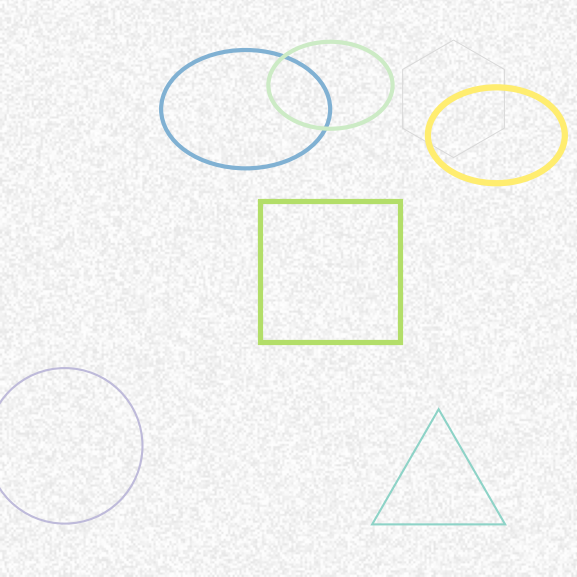[{"shape": "triangle", "thickness": 1, "radius": 0.66, "center": [0.76, 0.158]}, {"shape": "circle", "thickness": 1, "radius": 0.67, "center": [0.112, 0.227]}, {"shape": "oval", "thickness": 2, "radius": 0.73, "center": [0.425, 0.81]}, {"shape": "square", "thickness": 2.5, "radius": 0.61, "center": [0.571, 0.529]}, {"shape": "hexagon", "thickness": 0.5, "radius": 0.51, "center": [0.785, 0.828]}, {"shape": "oval", "thickness": 2, "radius": 0.54, "center": [0.572, 0.852]}, {"shape": "oval", "thickness": 3, "radius": 0.59, "center": [0.86, 0.765]}]